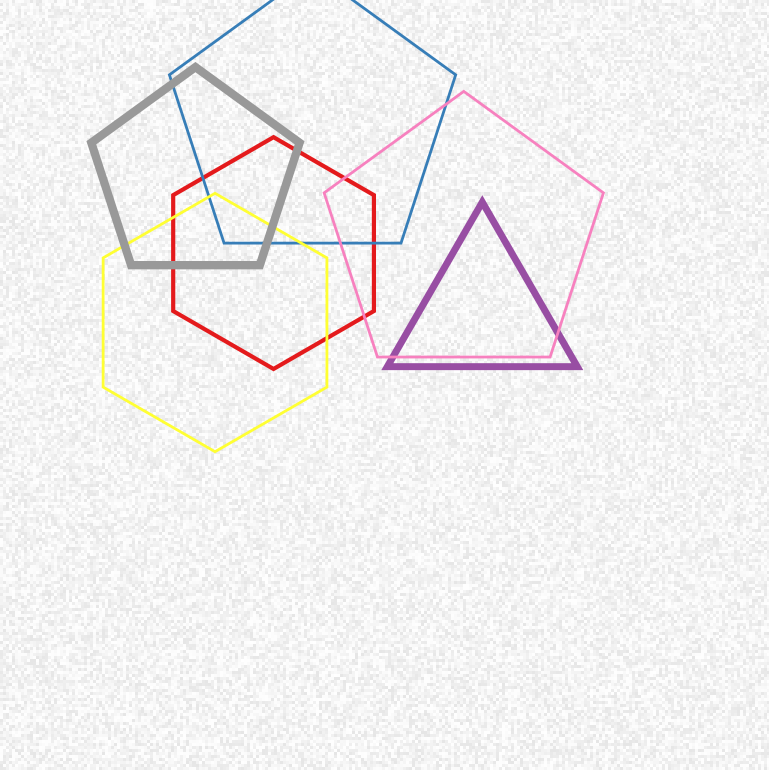[{"shape": "hexagon", "thickness": 1.5, "radius": 0.75, "center": [0.355, 0.671]}, {"shape": "pentagon", "thickness": 1, "radius": 0.98, "center": [0.406, 0.842]}, {"shape": "triangle", "thickness": 2.5, "radius": 0.71, "center": [0.626, 0.595]}, {"shape": "hexagon", "thickness": 1, "radius": 0.84, "center": [0.279, 0.581]}, {"shape": "pentagon", "thickness": 1, "radius": 0.95, "center": [0.602, 0.691]}, {"shape": "pentagon", "thickness": 3, "radius": 0.71, "center": [0.254, 0.771]}]